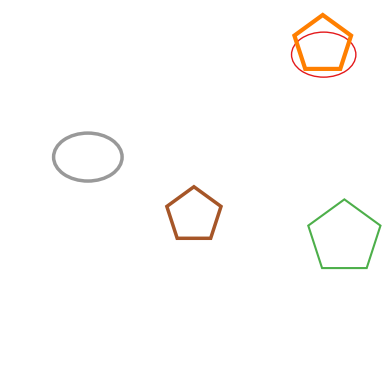[{"shape": "oval", "thickness": 1, "radius": 0.42, "center": [0.841, 0.858]}, {"shape": "pentagon", "thickness": 1.5, "radius": 0.49, "center": [0.894, 0.383]}, {"shape": "pentagon", "thickness": 3, "radius": 0.39, "center": [0.838, 0.884]}, {"shape": "pentagon", "thickness": 2.5, "radius": 0.37, "center": [0.504, 0.441]}, {"shape": "oval", "thickness": 2.5, "radius": 0.44, "center": [0.228, 0.592]}]